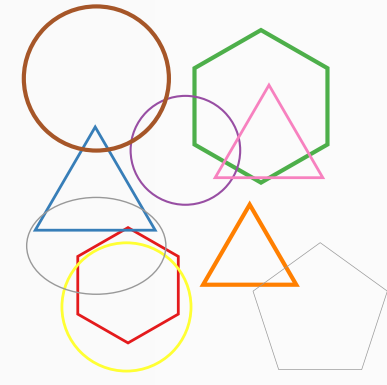[{"shape": "hexagon", "thickness": 2, "radius": 0.75, "center": [0.33, 0.259]}, {"shape": "triangle", "thickness": 2, "radius": 0.89, "center": [0.246, 0.491]}, {"shape": "hexagon", "thickness": 3, "radius": 0.99, "center": [0.674, 0.724]}, {"shape": "circle", "thickness": 1.5, "radius": 0.71, "center": [0.478, 0.61]}, {"shape": "triangle", "thickness": 3, "radius": 0.69, "center": [0.644, 0.33]}, {"shape": "circle", "thickness": 2, "radius": 0.83, "center": [0.326, 0.203]}, {"shape": "circle", "thickness": 3, "radius": 0.94, "center": [0.249, 0.796]}, {"shape": "triangle", "thickness": 2, "radius": 0.8, "center": [0.694, 0.619]}, {"shape": "oval", "thickness": 1, "radius": 0.9, "center": [0.248, 0.361]}, {"shape": "pentagon", "thickness": 0.5, "radius": 0.91, "center": [0.826, 0.187]}]